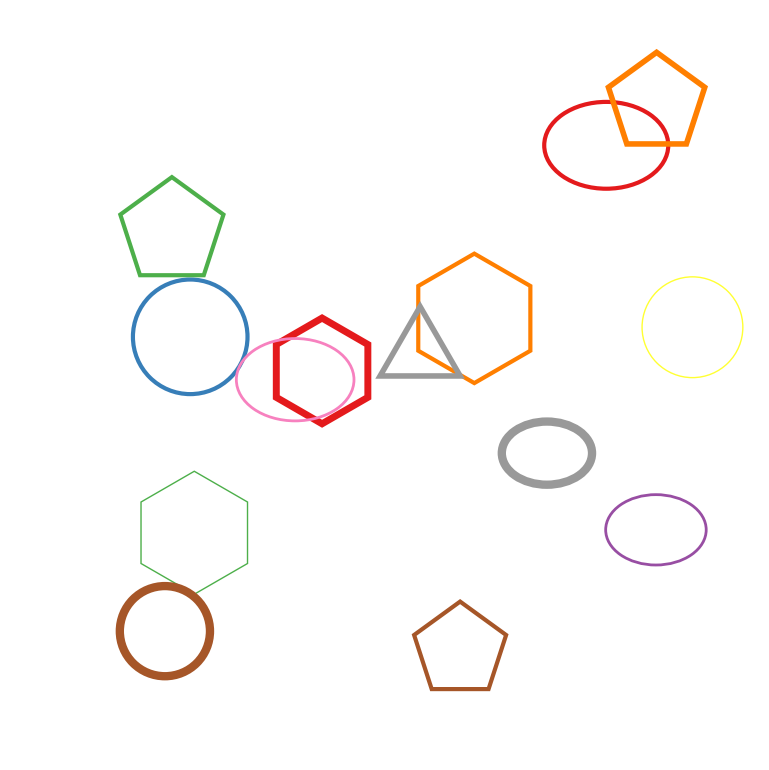[{"shape": "oval", "thickness": 1.5, "radius": 0.4, "center": [0.787, 0.811]}, {"shape": "hexagon", "thickness": 2.5, "radius": 0.34, "center": [0.418, 0.518]}, {"shape": "circle", "thickness": 1.5, "radius": 0.37, "center": [0.247, 0.563]}, {"shape": "hexagon", "thickness": 0.5, "radius": 0.4, "center": [0.252, 0.308]}, {"shape": "pentagon", "thickness": 1.5, "radius": 0.35, "center": [0.223, 0.7]}, {"shape": "oval", "thickness": 1, "radius": 0.33, "center": [0.852, 0.312]}, {"shape": "pentagon", "thickness": 2, "radius": 0.33, "center": [0.853, 0.866]}, {"shape": "hexagon", "thickness": 1.5, "radius": 0.42, "center": [0.616, 0.587]}, {"shape": "circle", "thickness": 0.5, "radius": 0.33, "center": [0.899, 0.575]}, {"shape": "pentagon", "thickness": 1.5, "radius": 0.31, "center": [0.598, 0.156]}, {"shape": "circle", "thickness": 3, "radius": 0.29, "center": [0.214, 0.18]}, {"shape": "oval", "thickness": 1, "radius": 0.38, "center": [0.383, 0.507]}, {"shape": "triangle", "thickness": 2, "radius": 0.3, "center": [0.546, 0.542]}, {"shape": "oval", "thickness": 3, "radius": 0.29, "center": [0.71, 0.412]}]